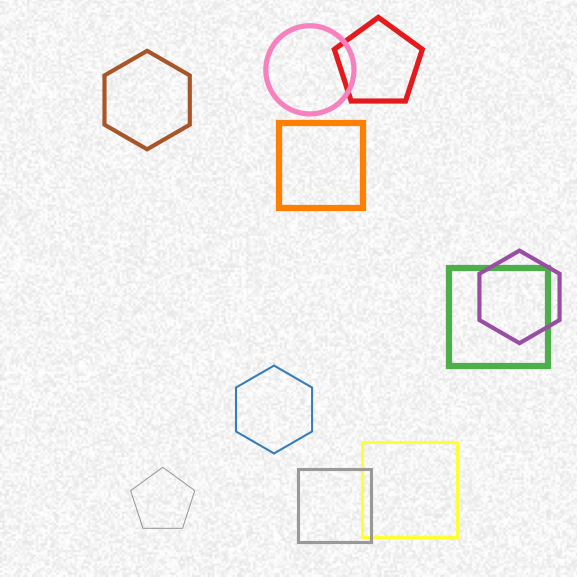[{"shape": "pentagon", "thickness": 2.5, "radius": 0.4, "center": [0.655, 0.889]}, {"shape": "hexagon", "thickness": 1, "radius": 0.38, "center": [0.475, 0.29]}, {"shape": "square", "thickness": 3, "radius": 0.43, "center": [0.863, 0.45]}, {"shape": "hexagon", "thickness": 2, "radius": 0.4, "center": [0.9, 0.485]}, {"shape": "square", "thickness": 3, "radius": 0.37, "center": [0.556, 0.713]}, {"shape": "square", "thickness": 1.5, "radius": 0.41, "center": [0.71, 0.151]}, {"shape": "hexagon", "thickness": 2, "radius": 0.43, "center": [0.255, 0.826]}, {"shape": "circle", "thickness": 2.5, "radius": 0.38, "center": [0.537, 0.878]}, {"shape": "pentagon", "thickness": 0.5, "radius": 0.29, "center": [0.282, 0.132]}, {"shape": "square", "thickness": 1.5, "radius": 0.32, "center": [0.58, 0.123]}]